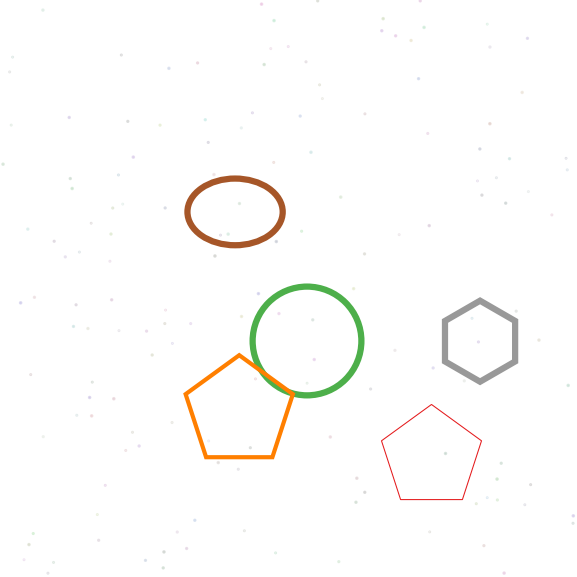[{"shape": "pentagon", "thickness": 0.5, "radius": 0.46, "center": [0.747, 0.208]}, {"shape": "circle", "thickness": 3, "radius": 0.47, "center": [0.532, 0.409]}, {"shape": "pentagon", "thickness": 2, "radius": 0.49, "center": [0.414, 0.286]}, {"shape": "oval", "thickness": 3, "radius": 0.41, "center": [0.407, 0.632]}, {"shape": "hexagon", "thickness": 3, "radius": 0.35, "center": [0.831, 0.408]}]